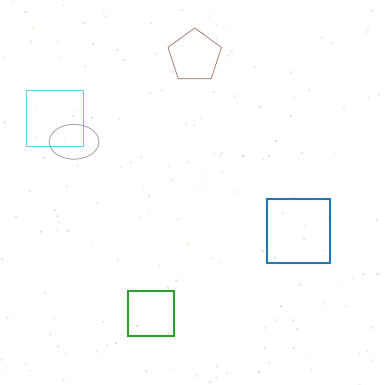[{"shape": "square", "thickness": 1.5, "radius": 0.41, "center": [0.775, 0.4]}, {"shape": "square", "thickness": 1.5, "radius": 0.3, "center": [0.392, 0.185]}, {"shape": "pentagon", "thickness": 0.5, "radius": 0.36, "center": [0.506, 0.854]}, {"shape": "oval", "thickness": 0.5, "radius": 0.32, "center": [0.192, 0.632]}, {"shape": "square", "thickness": 0.5, "radius": 0.37, "center": [0.142, 0.694]}]